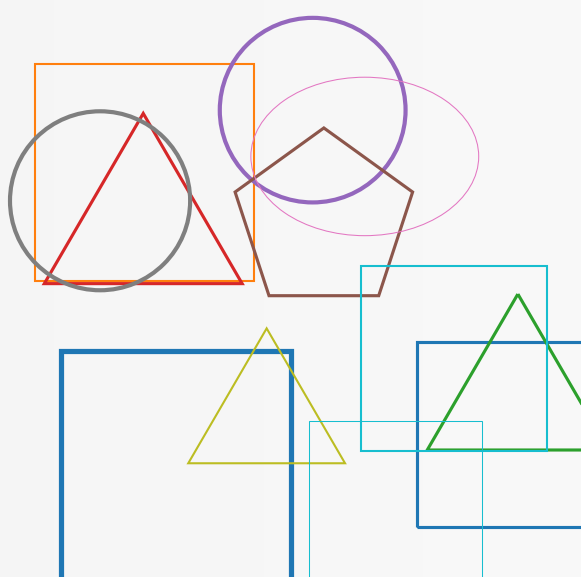[{"shape": "square", "thickness": 2.5, "radius": 0.99, "center": [0.303, 0.193]}, {"shape": "square", "thickness": 1.5, "radius": 0.8, "center": [0.878, 0.246]}, {"shape": "square", "thickness": 1, "radius": 0.94, "center": [0.249, 0.7]}, {"shape": "triangle", "thickness": 1.5, "radius": 0.9, "center": [0.891, 0.31]}, {"shape": "triangle", "thickness": 1.5, "radius": 0.98, "center": [0.246, 0.606]}, {"shape": "circle", "thickness": 2, "radius": 0.8, "center": [0.538, 0.808]}, {"shape": "pentagon", "thickness": 1.5, "radius": 0.8, "center": [0.557, 0.617]}, {"shape": "oval", "thickness": 0.5, "radius": 0.98, "center": [0.628, 0.728]}, {"shape": "circle", "thickness": 2, "radius": 0.77, "center": [0.172, 0.651]}, {"shape": "triangle", "thickness": 1, "radius": 0.78, "center": [0.459, 0.275]}, {"shape": "square", "thickness": 0.5, "radius": 0.74, "center": [0.68, 0.121]}, {"shape": "square", "thickness": 1, "radius": 0.8, "center": [0.782, 0.379]}]